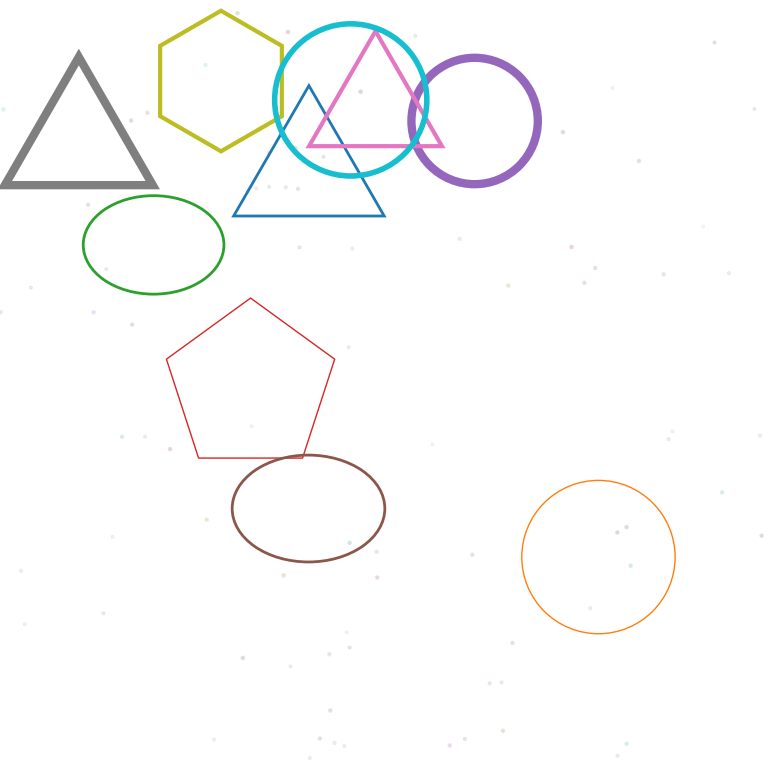[{"shape": "triangle", "thickness": 1, "radius": 0.56, "center": [0.401, 0.776]}, {"shape": "circle", "thickness": 0.5, "radius": 0.5, "center": [0.777, 0.277]}, {"shape": "oval", "thickness": 1, "radius": 0.46, "center": [0.199, 0.682]}, {"shape": "pentagon", "thickness": 0.5, "radius": 0.57, "center": [0.325, 0.498]}, {"shape": "circle", "thickness": 3, "radius": 0.41, "center": [0.616, 0.843]}, {"shape": "oval", "thickness": 1, "radius": 0.5, "center": [0.401, 0.34]}, {"shape": "triangle", "thickness": 1.5, "radius": 0.5, "center": [0.488, 0.86]}, {"shape": "triangle", "thickness": 3, "radius": 0.55, "center": [0.102, 0.815]}, {"shape": "hexagon", "thickness": 1.5, "radius": 0.46, "center": [0.287, 0.895]}, {"shape": "circle", "thickness": 2, "radius": 0.49, "center": [0.455, 0.87]}]